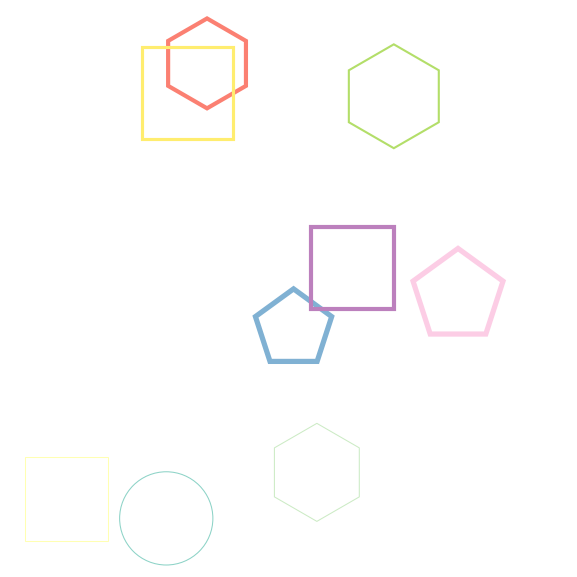[{"shape": "circle", "thickness": 0.5, "radius": 0.4, "center": [0.288, 0.101]}, {"shape": "square", "thickness": 0.5, "radius": 0.36, "center": [0.115, 0.135]}, {"shape": "hexagon", "thickness": 2, "radius": 0.39, "center": [0.359, 0.889]}, {"shape": "pentagon", "thickness": 2.5, "radius": 0.35, "center": [0.508, 0.429]}, {"shape": "hexagon", "thickness": 1, "radius": 0.45, "center": [0.682, 0.832]}, {"shape": "pentagon", "thickness": 2.5, "radius": 0.41, "center": [0.793, 0.487]}, {"shape": "square", "thickness": 2, "radius": 0.36, "center": [0.611, 0.535]}, {"shape": "hexagon", "thickness": 0.5, "radius": 0.42, "center": [0.549, 0.181]}, {"shape": "square", "thickness": 1.5, "radius": 0.4, "center": [0.325, 0.838]}]